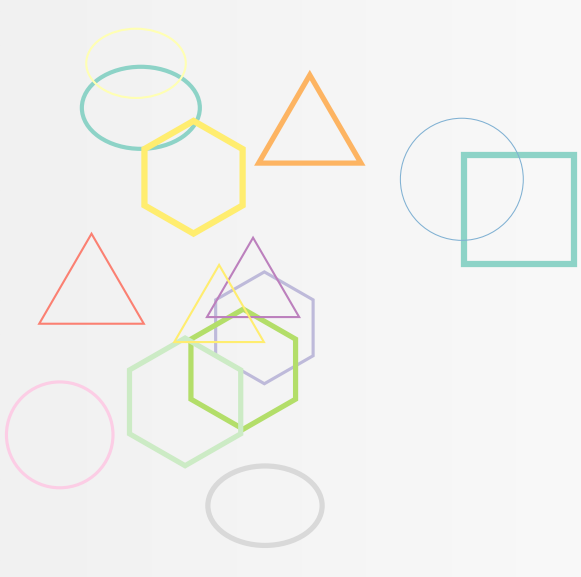[{"shape": "square", "thickness": 3, "radius": 0.47, "center": [0.893, 0.637]}, {"shape": "oval", "thickness": 2, "radius": 0.51, "center": [0.242, 0.812]}, {"shape": "oval", "thickness": 1, "radius": 0.43, "center": [0.234, 0.889]}, {"shape": "hexagon", "thickness": 1.5, "radius": 0.48, "center": [0.455, 0.432]}, {"shape": "triangle", "thickness": 1, "radius": 0.52, "center": [0.157, 0.491]}, {"shape": "circle", "thickness": 0.5, "radius": 0.53, "center": [0.795, 0.689]}, {"shape": "triangle", "thickness": 2.5, "radius": 0.51, "center": [0.533, 0.768]}, {"shape": "hexagon", "thickness": 2.5, "radius": 0.52, "center": [0.418, 0.36]}, {"shape": "circle", "thickness": 1.5, "radius": 0.46, "center": [0.103, 0.246]}, {"shape": "oval", "thickness": 2.5, "radius": 0.49, "center": [0.456, 0.123]}, {"shape": "triangle", "thickness": 1, "radius": 0.46, "center": [0.435, 0.496]}, {"shape": "hexagon", "thickness": 2.5, "radius": 0.55, "center": [0.318, 0.303]}, {"shape": "triangle", "thickness": 1, "radius": 0.45, "center": [0.377, 0.451]}, {"shape": "hexagon", "thickness": 3, "radius": 0.49, "center": [0.333, 0.692]}]